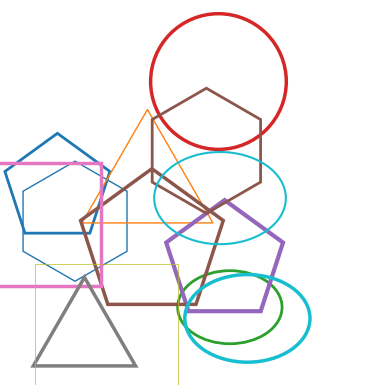[{"shape": "pentagon", "thickness": 2, "radius": 0.72, "center": [0.149, 0.51]}, {"shape": "hexagon", "thickness": 1, "radius": 0.78, "center": [0.195, 0.425]}, {"shape": "triangle", "thickness": 1, "radius": 0.98, "center": [0.383, 0.519]}, {"shape": "oval", "thickness": 2, "radius": 0.68, "center": [0.597, 0.202]}, {"shape": "circle", "thickness": 2.5, "radius": 0.88, "center": [0.567, 0.788]}, {"shape": "pentagon", "thickness": 3, "radius": 0.8, "center": [0.583, 0.321]}, {"shape": "hexagon", "thickness": 2, "radius": 0.81, "center": [0.536, 0.608]}, {"shape": "pentagon", "thickness": 2.5, "radius": 0.97, "center": [0.395, 0.367]}, {"shape": "square", "thickness": 2.5, "radius": 0.8, "center": [0.102, 0.416]}, {"shape": "triangle", "thickness": 2.5, "radius": 0.77, "center": [0.219, 0.126]}, {"shape": "square", "thickness": 0.5, "radius": 0.93, "center": [0.276, 0.127]}, {"shape": "oval", "thickness": 2.5, "radius": 0.81, "center": [0.643, 0.173]}, {"shape": "oval", "thickness": 1.5, "radius": 0.86, "center": [0.571, 0.485]}]